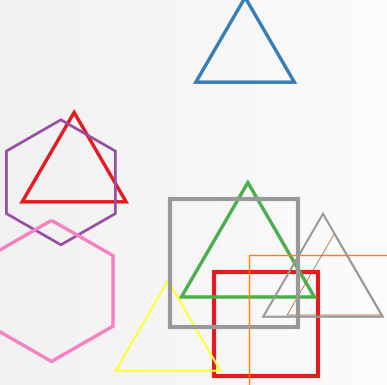[{"shape": "triangle", "thickness": 2.5, "radius": 0.77, "center": [0.191, 0.553]}, {"shape": "square", "thickness": 3, "radius": 0.67, "center": [0.687, 0.158]}, {"shape": "triangle", "thickness": 2.5, "radius": 0.73, "center": [0.633, 0.86]}, {"shape": "triangle", "thickness": 2.5, "radius": 0.99, "center": [0.64, 0.328]}, {"shape": "hexagon", "thickness": 2, "radius": 0.81, "center": [0.157, 0.526]}, {"shape": "square", "thickness": 1, "radius": 0.98, "center": [0.841, 0.141]}, {"shape": "triangle", "thickness": 1.5, "radius": 0.78, "center": [0.434, 0.115]}, {"shape": "triangle", "thickness": 0.5, "radius": 0.7, "center": [0.862, 0.252]}, {"shape": "hexagon", "thickness": 2.5, "radius": 0.92, "center": [0.133, 0.244]}, {"shape": "triangle", "thickness": 1.5, "radius": 0.89, "center": [0.834, 0.266]}, {"shape": "square", "thickness": 3, "radius": 0.83, "center": [0.604, 0.317]}]